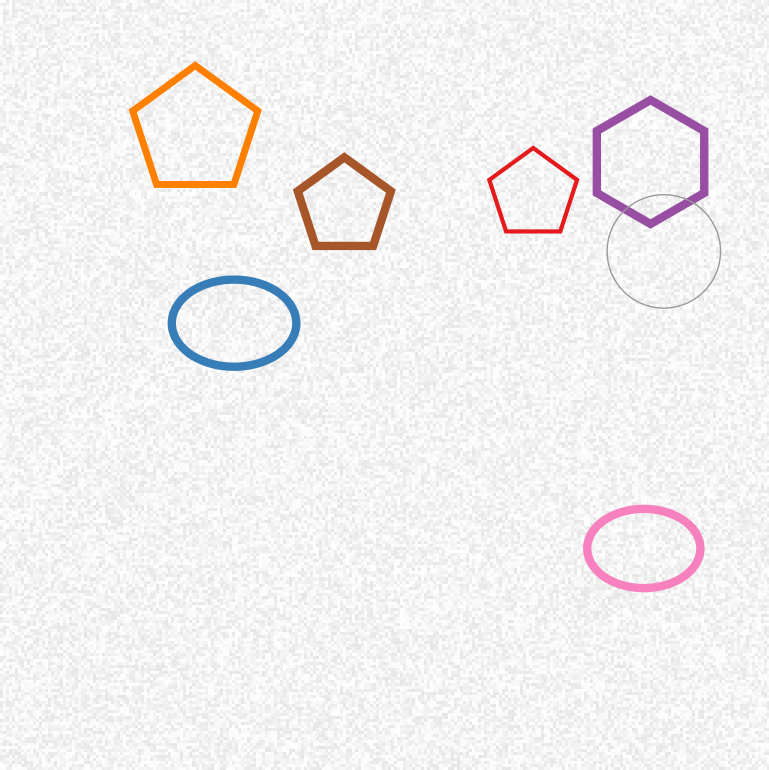[{"shape": "pentagon", "thickness": 1.5, "radius": 0.3, "center": [0.692, 0.748]}, {"shape": "oval", "thickness": 3, "radius": 0.4, "center": [0.304, 0.58]}, {"shape": "hexagon", "thickness": 3, "radius": 0.4, "center": [0.845, 0.79]}, {"shape": "pentagon", "thickness": 2.5, "radius": 0.43, "center": [0.254, 0.83]}, {"shape": "pentagon", "thickness": 3, "radius": 0.32, "center": [0.447, 0.732]}, {"shape": "oval", "thickness": 3, "radius": 0.37, "center": [0.836, 0.288]}, {"shape": "circle", "thickness": 0.5, "radius": 0.37, "center": [0.862, 0.674]}]